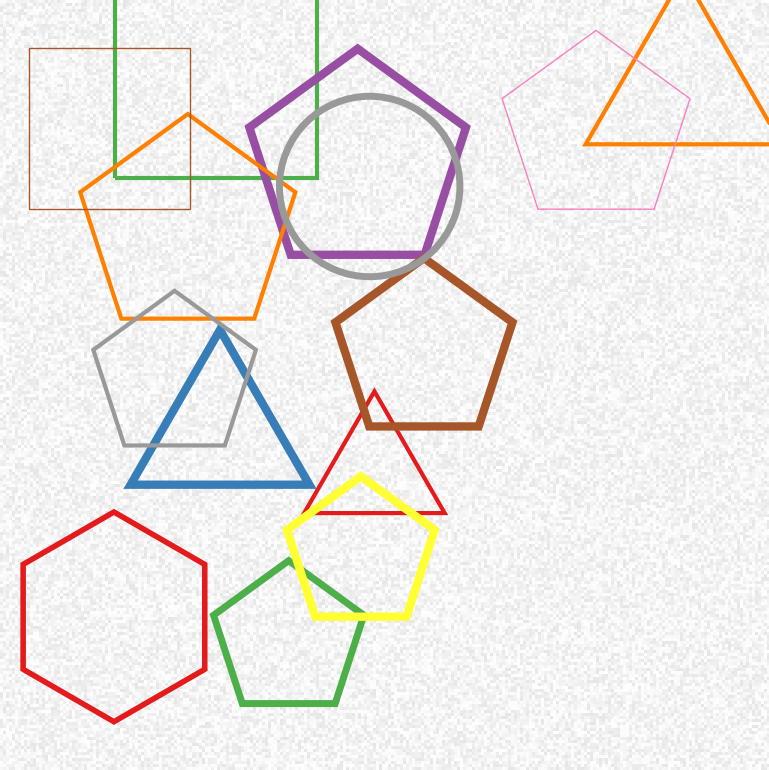[{"shape": "hexagon", "thickness": 2, "radius": 0.68, "center": [0.148, 0.199]}, {"shape": "triangle", "thickness": 1.5, "radius": 0.53, "center": [0.486, 0.386]}, {"shape": "triangle", "thickness": 3, "radius": 0.67, "center": [0.286, 0.438]}, {"shape": "pentagon", "thickness": 2.5, "radius": 0.51, "center": [0.375, 0.169]}, {"shape": "square", "thickness": 1.5, "radius": 0.66, "center": [0.28, 0.9]}, {"shape": "pentagon", "thickness": 3, "radius": 0.74, "center": [0.464, 0.789]}, {"shape": "pentagon", "thickness": 1.5, "radius": 0.73, "center": [0.244, 0.705]}, {"shape": "triangle", "thickness": 1.5, "radius": 0.73, "center": [0.888, 0.886]}, {"shape": "pentagon", "thickness": 3, "radius": 0.5, "center": [0.469, 0.281]}, {"shape": "square", "thickness": 0.5, "radius": 0.52, "center": [0.142, 0.833]}, {"shape": "pentagon", "thickness": 3, "radius": 0.6, "center": [0.551, 0.544]}, {"shape": "pentagon", "thickness": 0.5, "radius": 0.64, "center": [0.774, 0.832]}, {"shape": "circle", "thickness": 2.5, "radius": 0.59, "center": [0.48, 0.758]}, {"shape": "pentagon", "thickness": 1.5, "radius": 0.56, "center": [0.227, 0.511]}]